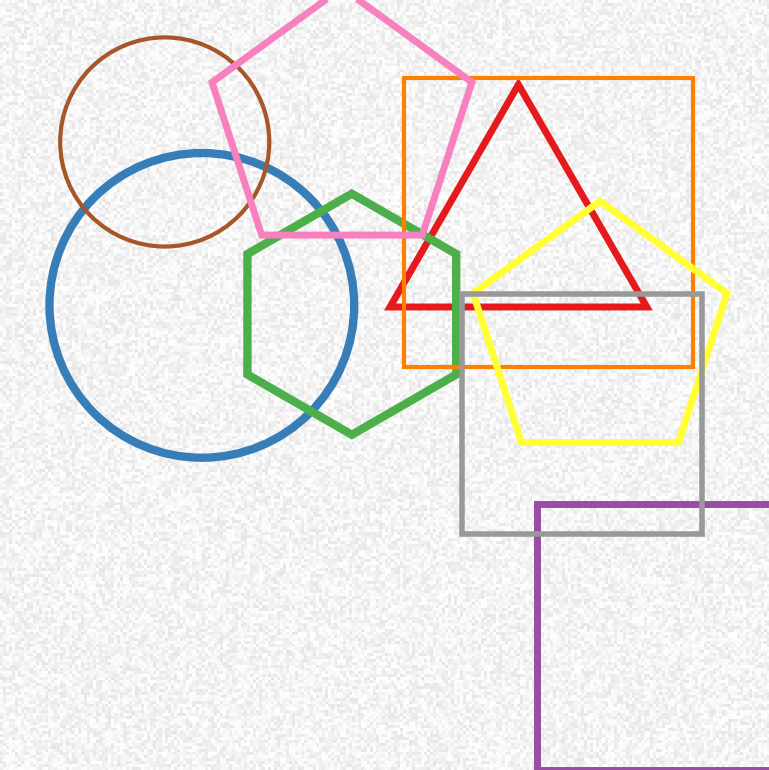[{"shape": "triangle", "thickness": 2.5, "radius": 0.96, "center": [0.673, 0.698]}, {"shape": "circle", "thickness": 3, "radius": 0.99, "center": [0.262, 0.603]}, {"shape": "hexagon", "thickness": 3, "radius": 0.78, "center": [0.457, 0.592]}, {"shape": "square", "thickness": 2.5, "radius": 0.87, "center": [0.871, 0.173]}, {"shape": "square", "thickness": 1.5, "radius": 0.94, "center": [0.712, 0.711]}, {"shape": "pentagon", "thickness": 2.5, "radius": 0.87, "center": [0.779, 0.565]}, {"shape": "circle", "thickness": 1.5, "radius": 0.68, "center": [0.214, 0.816]}, {"shape": "pentagon", "thickness": 2.5, "radius": 0.89, "center": [0.444, 0.838]}, {"shape": "square", "thickness": 2, "radius": 0.78, "center": [0.756, 0.462]}]